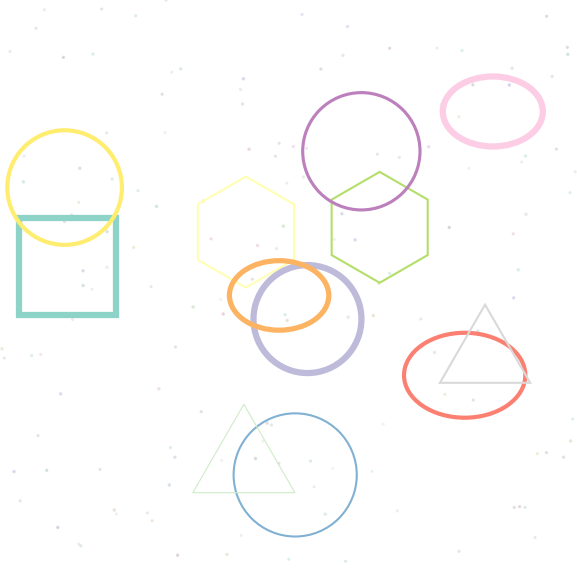[{"shape": "square", "thickness": 3, "radius": 0.42, "center": [0.117, 0.537]}, {"shape": "hexagon", "thickness": 1, "radius": 0.48, "center": [0.426, 0.597]}, {"shape": "circle", "thickness": 3, "radius": 0.47, "center": [0.532, 0.447]}, {"shape": "oval", "thickness": 2, "radius": 0.53, "center": [0.805, 0.349]}, {"shape": "circle", "thickness": 1, "radius": 0.53, "center": [0.511, 0.177]}, {"shape": "oval", "thickness": 2.5, "radius": 0.43, "center": [0.483, 0.488]}, {"shape": "hexagon", "thickness": 1, "radius": 0.48, "center": [0.657, 0.605]}, {"shape": "oval", "thickness": 3, "radius": 0.43, "center": [0.853, 0.806]}, {"shape": "triangle", "thickness": 1, "radius": 0.45, "center": [0.84, 0.381]}, {"shape": "circle", "thickness": 1.5, "radius": 0.51, "center": [0.626, 0.737]}, {"shape": "triangle", "thickness": 0.5, "radius": 0.51, "center": [0.422, 0.197]}, {"shape": "circle", "thickness": 2, "radius": 0.5, "center": [0.112, 0.674]}]